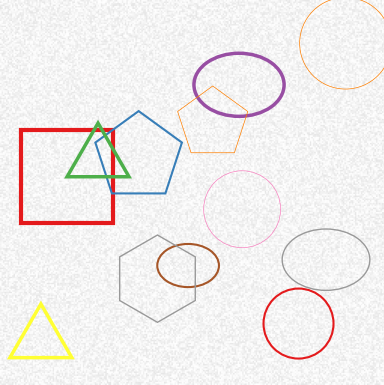[{"shape": "circle", "thickness": 1.5, "radius": 0.45, "center": [0.775, 0.16]}, {"shape": "square", "thickness": 3, "radius": 0.6, "center": [0.174, 0.542]}, {"shape": "pentagon", "thickness": 1.5, "radius": 0.59, "center": [0.36, 0.593]}, {"shape": "triangle", "thickness": 2.5, "radius": 0.46, "center": [0.255, 0.587]}, {"shape": "oval", "thickness": 2.5, "radius": 0.59, "center": [0.621, 0.78]}, {"shape": "pentagon", "thickness": 0.5, "radius": 0.48, "center": [0.552, 0.681]}, {"shape": "circle", "thickness": 0.5, "radius": 0.6, "center": [0.897, 0.888]}, {"shape": "triangle", "thickness": 2.5, "radius": 0.46, "center": [0.106, 0.118]}, {"shape": "oval", "thickness": 1.5, "radius": 0.4, "center": [0.489, 0.31]}, {"shape": "circle", "thickness": 0.5, "radius": 0.5, "center": [0.629, 0.457]}, {"shape": "oval", "thickness": 1, "radius": 0.57, "center": [0.847, 0.325]}, {"shape": "hexagon", "thickness": 1, "radius": 0.57, "center": [0.409, 0.276]}]